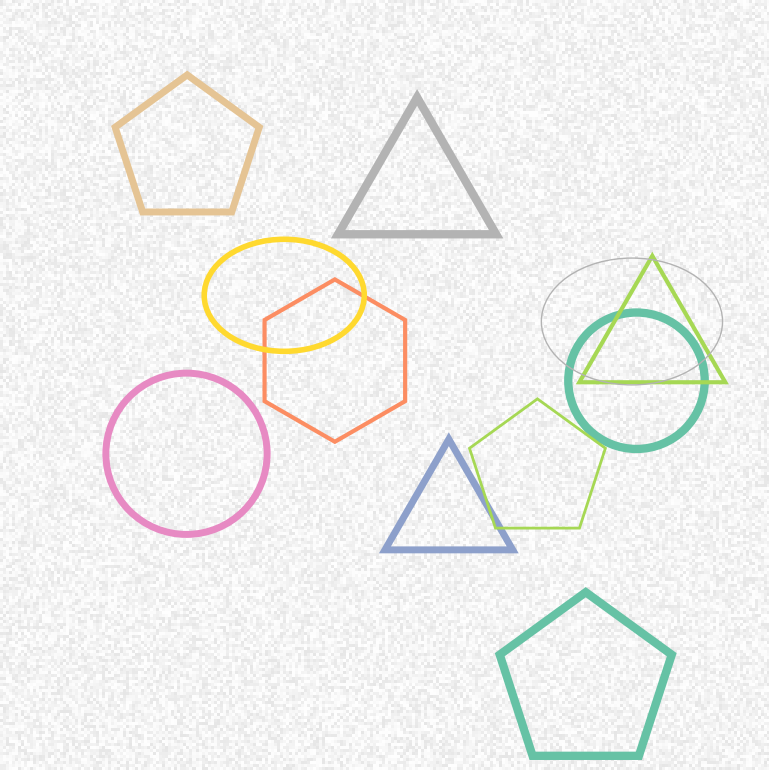[{"shape": "pentagon", "thickness": 3, "radius": 0.59, "center": [0.761, 0.113]}, {"shape": "circle", "thickness": 3, "radius": 0.44, "center": [0.827, 0.506]}, {"shape": "hexagon", "thickness": 1.5, "radius": 0.53, "center": [0.435, 0.532]}, {"shape": "triangle", "thickness": 2.5, "radius": 0.48, "center": [0.583, 0.334]}, {"shape": "circle", "thickness": 2.5, "radius": 0.52, "center": [0.242, 0.411]}, {"shape": "pentagon", "thickness": 1, "radius": 0.46, "center": [0.698, 0.389]}, {"shape": "triangle", "thickness": 1.5, "radius": 0.55, "center": [0.847, 0.558]}, {"shape": "oval", "thickness": 2, "radius": 0.52, "center": [0.369, 0.616]}, {"shape": "pentagon", "thickness": 2.5, "radius": 0.49, "center": [0.243, 0.804]}, {"shape": "oval", "thickness": 0.5, "radius": 0.59, "center": [0.821, 0.582]}, {"shape": "triangle", "thickness": 3, "radius": 0.59, "center": [0.542, 0.755]}]